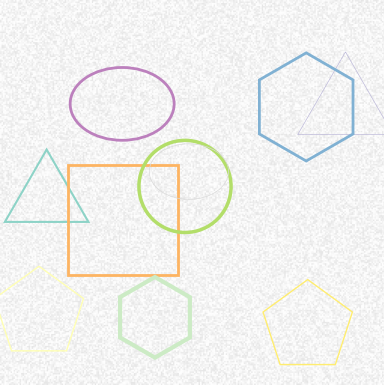[{"shape": "triangle", "thickness": 1.5, "radius": 0.63, "center": [0.121, 0.486]}, {"shape": "pentagon", "thickness": 1, "radius": 0.61, "center": [0.101, 0.187]}, {"shape": "triangle", "thickness": 0.5, "radius": 0.72, "center": [0.897, 0.722]}, {"shape": "hexagon", "thickness": 2, "radius": 0.7, "center": [0.795, 0.722]}, {"shape": "square", "thickness": 2, "radius": 0.71, "center": [0.319, 0.428]}, {"shape": "circle", "thickness": 2.5, "radius": 0.6, "center": [0.481, 0.516]}, {"shape": "oval", "thickness": 0.5, "radius": 0.51, "center": [0.491, 0.554]}, {"shape": "oval", "thickness": 2, "radius": 0.68, "center": [0.317, 0.73]}, {"shape": "hexagon", "thickness": 3, "radius": 0.52, "center": [0.402, 0.176]}, {"shape": "pentagon", "thickness": 1, "radius": 0.61, "center": [0.799, 0.152]}]